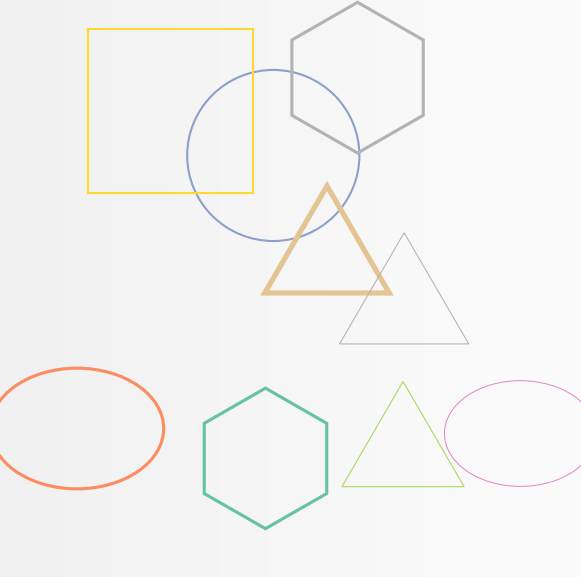[{"shape": "hexagon", "thickness": 1.5, "radius": 0.61, "center": [0.457, 0.205]}, {"shape": "oval", "thickness": 1.5, "radius": 0.75, "center": [0.132, 0.257]}, {"shape": "circle", "thickness": 1, "radius": 0.74, "center": [0.47, 0.73]}, {"shape": "oval", "thickness": 0.5, "radius": 0.65, "center": [0.895, 0.248]}, {"shape": "triangle", "thickness": 0.5, "radius": 0.61, "center": [0.693, 0.217]}, {"shape": "square", "thickness": 1, "radius": 0.71, "center": [0.293, 0.806]}, {"shape": "triangle", "thickness": 2.5, "radius": 0.62, "center": [0.563, 0.554]}, {"shape": "triangle", "thickness": 0.5, "radius": 0.64, "center": [0.695, 0.468]}, {"shape": "hexagon", "thickness": 1.5, "radius": 0.65, "center": [0.615, 0.865]}]